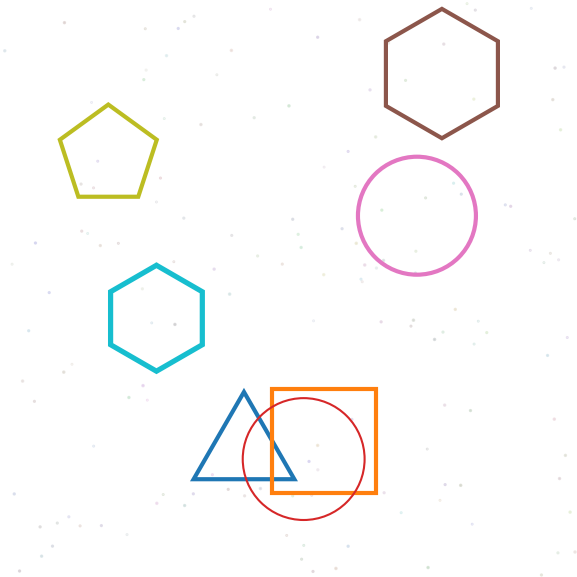[{"shape": "triangle", "thickness": 2, "radius": 0.5, "center": [0.422, 0.22]}, {"shape": "square", "thickness": 2, "radius": 0.45, "center": [0.56, 0.235]}, {"shape": "circle", "thickness": 1, "radius": 0.53, "center": [0.526, 0.204]}, {"shape": "hexagon", "thickness": 2, "radius": 0.56, "center": [0.765, 0.872]}, {"shape": "circle", "thickness": 2, "radius": 0.51, "center": [0.722, 0.626]}, {"shape": "pentagon", "thickness": 2, "radius": 0.44, "center": [0.188, 0.73]}, {"shape": "hexagon", "thickness": 2.5, "radius": 0.46, "center": [0.271, 0.448]}]